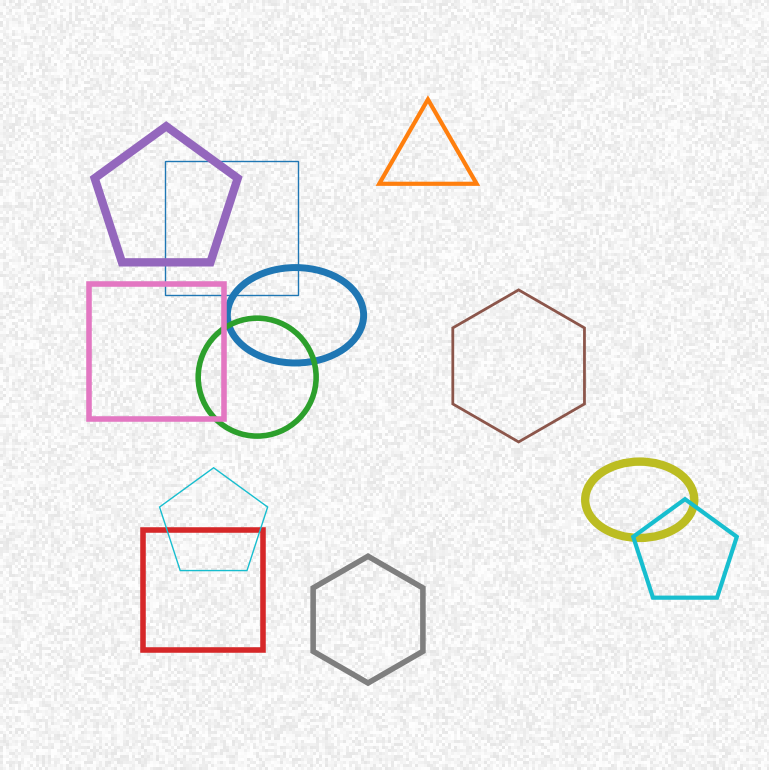[{"shape": "square", "thickness": 0.5, "radius": 0.43, "center": [0.301, 0.704]}, {"shape": "oval", "thickness": 2.5, "radius": 0.44, "center": [0.384, 0.591]}, {"shape": "triangle", "thickness": 1.5, "radius": 0.37, "center": [0.556, 0.798]}, {"shape": "circle", "thickness": 2, "radius": 0.38, "center": [0.334, 0.51]}, {"shape": "square", "thickness": 2, "radius": 0.39, "center": [0.264, 0.234]}, {"shape": "pentagon", "thickness": 3, "radius": 0.49, "center": [0.216, 0.738]}, {"shape": "hexagon", "thickness": 1, "radius": 0.49, "center": [0.674, 0.525]}, {"shape": "square", "thickness": 2, "radius": 0.44, "center": [0.203, 0.544]}, {"shape": "hexagon", "thickness": 2, "radius": 0.41, "center": [0.478, 0.195]}, {"shape": "oval", "thickness": 3, "radius": 0.35, "center": [0.831, 0.351]}, {"shape": "pentagon", "thickness": 1.5, "radius": 0.35, "center": [0.89, 0.281]}, {"shape": "pentagon", "thickness": 0.5, "radius": 0.37, "center": [0.277, 0.319]}]